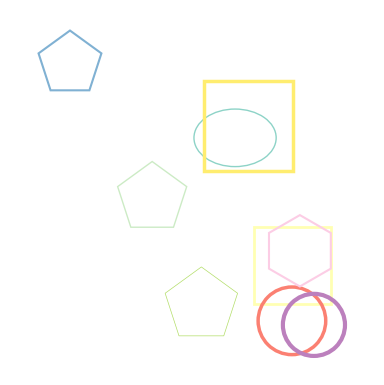[{"shape": "oval", "thickness": 1, "radius": 0.53, "center": [0.611, 0.642]}, {"shape": "square", "thickness": 2, "radius": 0.5, "center": [0.759, 0.31]}, {"shape": "circle", "thickness": 2.5, "radius": 0.44, "center": [0.758, 0.167]}, {"shape": "pentagon", "thickness": 1.5, "radius": 0.43, "center": [0.182, 0.835]}, {"shape": "pentagon", "thickness": 0.5, "radius": 0.49, "center": [0.523, 0.208]}, {"shape": "hexagon", "thickness": 1.5, "radius": 0.46, "center": [0.779, 0.349]}, {"shape": "circle", "thickness": 3, "radius": 0.4, "center": [0.815, 0.156]}, {"shape": "pentagon", "thickness": 1, "radius": 0.47, "center": [0.395, 0.486]}, {"shape": "square", "thickness": 2.5, "radius": 0.58, "center": [0.646, 0.672]}]